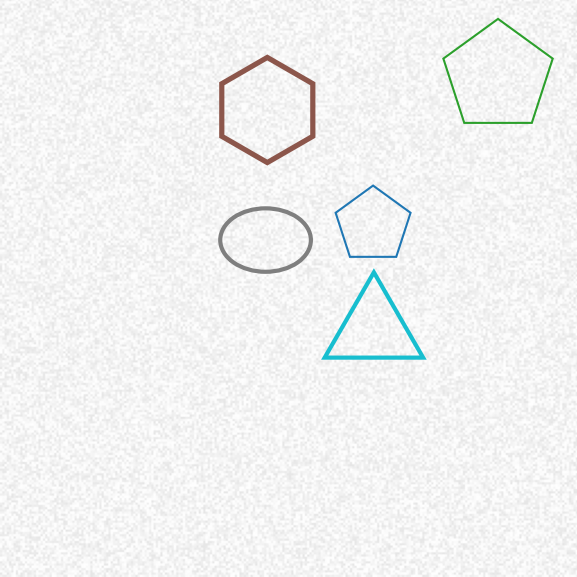[{"shape": "pentagon", "thickness": 1, "radius": 0.34, "center": [0.646, 0.61]}, {"shape": "pentagon", "thickness": 1, "radius": 0.5, "center": [0.862, 0.867]}, {"shape": "hexagon", "thickness": 2.5, "radius": 0.46, "center": [0.463, 0.809]}, {"shape": "oval", "thickness": 2, "radius": 0.39, "center": [0.46, 0.583]}, {"shape": "triangle", "thickness": 2, "radius": 0.49, "center": [0.647, 0.429]}]